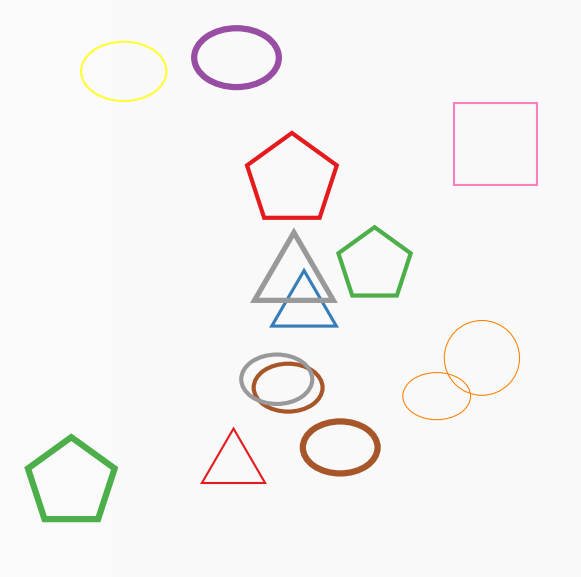[{"shape": "pentagon", "thickness": 2, "radius": 0.41, "center": [0.502, 0.688]}, {"shape": "triangle", "thickness": 1, "radius": 0.31, "center": [0.402, 0.194]}, {"shape": "triangle", "thickness": 1.5, "radius": 0.32, "center": [0.523, 0.467]}, {"shape": "pentagon", "thickness": 3, "radius": 0.39, "center": [0.123, 0.164]}, {"shape": "pentagon", "thickness": 2, "radius": 0.33, "center": [0.644, 0.54]}, {"shape": "oval", "thickness": 3, "radius": 0.36, "center": [0.407, 0.899]}, {"shape": "oval", "thickness": 0.5, "radius": 0.29, "center": [0.751, 0.313]}, {"shape": "circle", "thickness": 0.5, "radius": 0.32, "center": [0.829, 0.379]}, {"shape": "oval", "thickness": 1, "radius": 0.37, "center": [0.213, 0.876]}, {"shape": "oval", "thickness": 3, "radius": 0.32, "center": [0.585, 0.224]}, {"shape": "oval", "thickness": 2, "radius": 0.3, "center": [0.496, 0.328]}, {"shape": "square", "thickness": 1, "radius": 0.36, "center": [0.852, 0.749]}, {"shape": "triangle", "thickness": 2.5, "radius": 0.39, "center": [0.506, 0.518]}, {"shape": "oval", "thickness": 2, "radius": 0.31, "center": [0.476, 0.342]}]